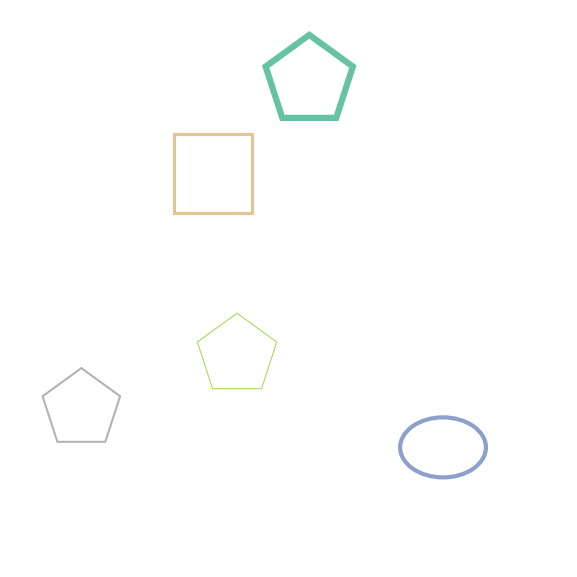[{"shape": "pentagon", "thickness": 3, "radius": 0.4, "center": [0.536, 0.859]}, {"shape": "oval", "thickness": 2, "radius": 0.37, "center": [0.767, 0.224]}, {"shape": "pentagon", "thickness": 0.5, "radius": 0.36, "center": [0.41, 0.385]}, {"shape": "square", "thickness": 1.5, "radius": 0.34, "center": [0.369, 0.699]}, {"shape": "pentagon", "thickness": 1, "radius": 0.35, "center": [0.141, 0.291]}]